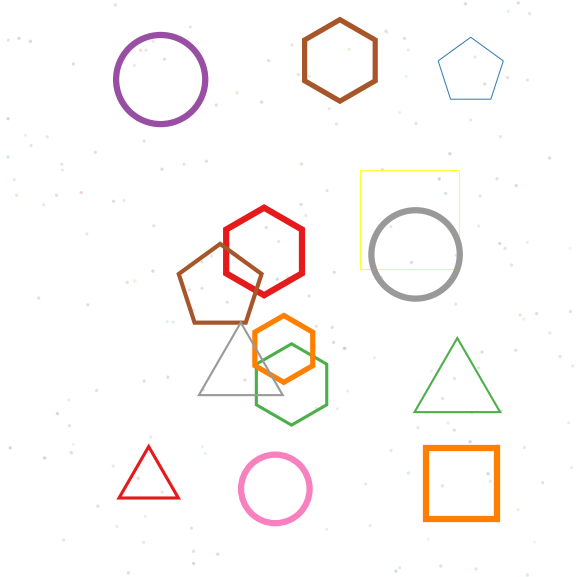[{"shape": "hexagon", "thickness": 3, "radius": 0.38, "center": [0.457, 0.564]}, {"shape": "triangle", "thickness": 1.5, "radius": 0.3, "center": [0.257, 0.166]}, {"shape": "pentagon", "thickness": 0.5, "radius": 0.3, "center": [0.815, 0.875]}, {"shape": "hexagon", "thickness": 1.5, "radius": 0.35, "center": [0.505, 0.333]}, {"shape": "triangle", "thickness": 1, "radius": 0.43, "center": [0.792, 0.328]}, {"shape": "circle", "thickness": 3, "radius": 0.39, "center": [0.278, 0.861]}, {"shape": "hexagon", "thickness": 2.5, "radius": 0.29, "center": [0.491, 0.395]}, {"shape": "square", "thickness": 3, "radius": 0.31, "center": [0.799, 0.162]}, {"shape": "square", "thickness": 0.5, "radius": 0.43, "center": [0.709, 0.619]}, {"shape": "hexagon", "thickness": 2.5, "radius": 0.35, "center": [0.589, 0.895]}, {"shape": "pentagon", "thickness": 2, "radius": 0.38, "center": [0.381, 0.501]}, {"shape": "circle", "thickness": 3, "radius": 0.3, "center": [0.477, 0.153]}, {"shape": "circle", "thickness": 3, "radius": 0.38, "center": [0.72, 0.559]}, {"shape": "triangle", "thickness": 1, "radius": 0.42, "center": [0.417, 0.357]}]